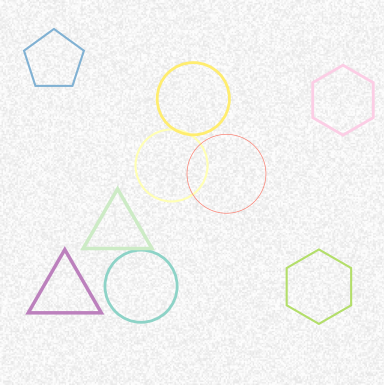[{"shape": "circle", "thickness": 2, "radius": 0.47, "center": [0.366, 0.257]}, {"shape": "circle", "thickness": 1.5, "radius": 0.47, "center": [0.446, 0.57]}, {"shape": "circle", "thickness": 0.5, "radius": 0.51, "center": [0.588, 0.549]}, {"shape": "pentagon", "thickness": 1.5, "radius": 0.41, "center": [0.14, 0.843]}, {"shape": "hexagon", "thickness": 1.5, "radius": 0.48, "center": [0.828, 0.255]}, {"shape": "hexagon", "thickness": 2, "radius": 0.45, "center": [0.891, 0.74]}, {"shape": "triangle", "thickness": 2.5, "radius": 0.55, "center": [0.168, 0.242]}, {"shape": "triangle", "thickness": 2.5, "radius": 0.52, "center": [0.305, 0.406]}, {"shape": "circle", "thickness": 2, "radius": 0.47, "center": [0.502, 0.744]}]